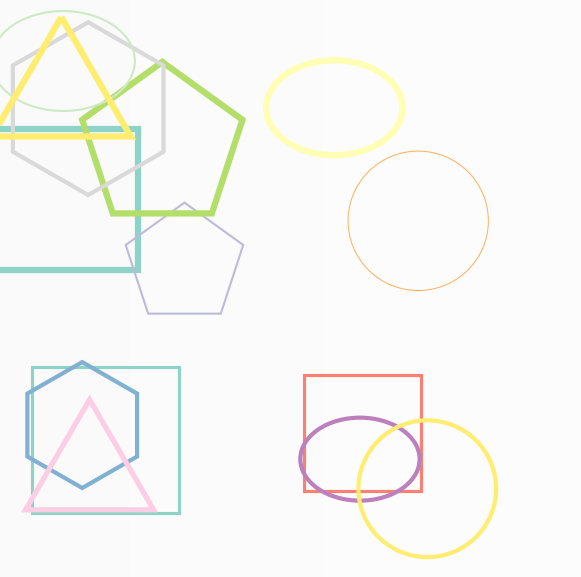[{"shape": "square", "thickness": 3, "radius": 0.61, "center": [0.115, 0.654]}, {"shape": "square", "thickness": 1.5, "radius": 0.63, "center": [0.182, 0.237]}, {"shape": "oval", "thickness": 3, "radius": 0.59, "center": [0.575, 0.813]}, {"shape": "pentagon", "thickness": 1, "radius": 0.53, "center": [0.317, 0.542]}, {"shape": "square", "thickness": 1.5, "radius": 0.5, "center": [0.624, 0.249]}, {"shape": "hexagon", "thickness": 2, "radius": 0.54, "center": [0.141, 0.263]}, {"shape": "circle", "thickness": 0.5, "radius": 0.6, "center": [0.719, 0.617]}, {"shape": "pentagon", "thickness": 3, "radius": 0.72, "center": [0.279, 0.747]}, {"shape": "triangle", "thickness": 2.5, "radius": 0.64, "center": [0.154, 0.18]}, {"shape": "hexagon", "thickness": 2, "radius": 0.75, "center": [0.152, 0.811]}, {"shape": "oval", "thickness": 2, "radius": 0.51, "center": [0.619, 0.204]}, {"shape": "oval", "thickness": 1, "radius": 0.62, "center": [0.108, 0.893]}, {"shape": "triangle", "thickness": 3, "radius": 0.69, "center": [0.105, 0.832]}, {"shape": "circle", "thickness": 2, "radius": 0.59, "center": [0.735, 0.153]}]